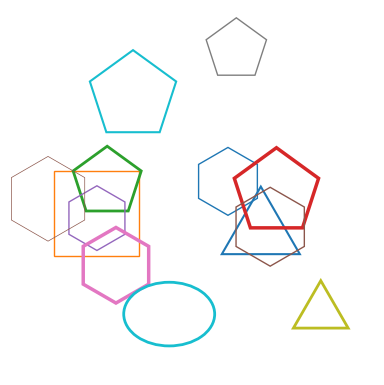[{"shape": "hexagon", "thickness": 1, "radius": 0.44, "center": [0.592, 0.529]}, {"shape": "triangle", "thickness": 1.5, "radius": 0.58, "center": [0.677, 0.398]}, {"shape": "square", "thickness": 1, "radius": 0.55, "center": [0.251, 0.446]}, {"shape": "pentagon", "thickness": 2, "radius": 0.47, "center": [0.278, 0.527]}, {"shape": "pentagon", "thickness": 2.5, "radius": 0.58, "center": [0.718, 0.501]}, {"shape": "hexagon", "thickness": 1, "radius": 0.42, "center": [0.252, 0.433]}, {"shape": "hexagon", "thickness": 0.5, "radius": 0.55, "center": [0.125, 0.484]}, {"shape": "hexagon", "thickness": 1, "radius": 0.51, "center": [0.702, 0.411]}, {"shape": "hexagon", "thickness": 2.5, "radius": 0.49, "center": [0.301, 0.311]}, {"shape": "pentagon", "thickness": 1, "radius": 0.41, "center": [0.614, 0.871]}, {"shape": "triangle", "thickness": 2, "radius": 0.41, "center": [0.833, 0.189]}, {"shape": "pentagon", "thickness": 1.5, "radius": 0.59, "center": [0.345, 0.752]}, {"shape": "oval", "thickness": 2, "radius": 0.59, "center": [0.439, 0.184]}]